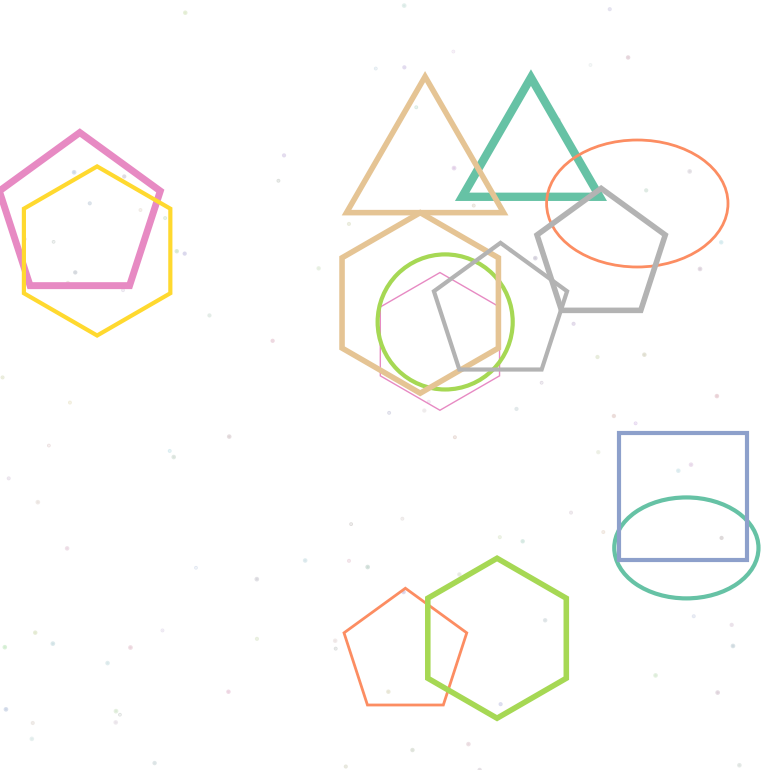[{"shape": "oval", "thickness": 1.5, "radius": 0.47, "center": [0.891, 0.288]}, {"shape": "triangle", "thickness": 3, "radius": 0.52, "center": [0.69, 0.796]}, {"shape": "oval", "thickness": 1, "radius": 0.59, "center": [0.828, 0.736]}, {"shape": "pentagon", "thickness": 1, "radius": 0.42, "center": [0.526, 0.152]}, {"shape": "square", "thickness": 1.5, "radius": 0.41, "center": [0.887, 0.355]}, {"shape": "hexagon", "thickness": 0.5, "radius": 0.45, "center": [0.571, 0.557]}, {"shape": "pentagon", "thickness": 2.5, "radius": 0.55, "center": [0.104, 0.718]}, {"shape": "hexagon", "thickness": 2, "radius": 0.52, "center": [0.646, 0.171]}, {"shape": "circle", "thickness": 1.5, "radius": 0.44, "center": [0.578, 0.582]}, {"shape": "hexagon", "thickness": 1.5, "radius": 0.55, "center": [0.126, 0.674]}, {"shape": "triangle", "thickness": 2, "radius": 0.59, "center": [0.552, 0.783]}, {"shape": "hexagon", "thickness": 2, "radius": 0.59, "center": [0.546, 0.607]}, {"shape": "pentagon", "thickness": 1.5, "radius": 0.45, "center": [0.65, 0.594]}, {"shape": "pentagon", "thickness": 2, "radius": 0.44, "center": [0.781, 0.668]}]